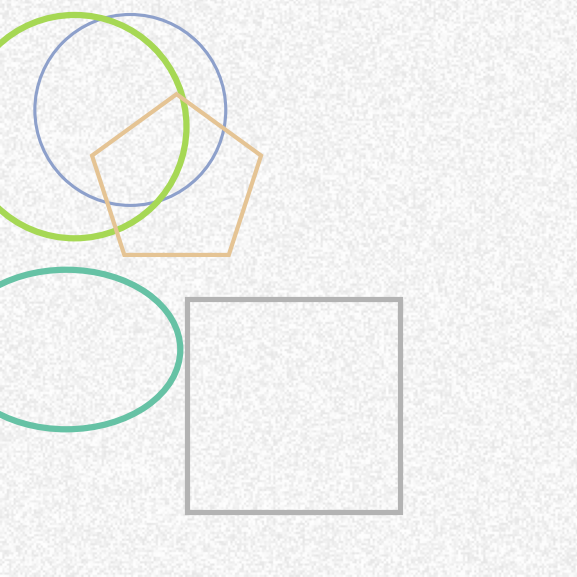[{"shape": "oval", "thickness": 3, "radius": 0.99, "center": [0.115, 0.394]}, {"shape": "circle", "thickness": 1.5, "radius": 0.83, "center": [0.226, 0.809]}, {"shape": "circle", "thickness": 3, "radius": 0.97, "center": [0.129, 0.78]}, {"shape": "pentagon", "thickness": 2, "radius": 0.77, "center": [0.306, 0.682]}, {"shape": "square", "thickness": 2.5, "radius": 0.92, "center": [0.508, 0.296]}]